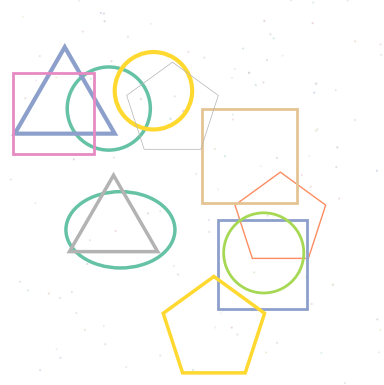[{"shape": "circle", "thickness": 2.5, "radius": 0.54, "center": [0.283, 0.718]}, {"shape": "oval", "thickness": 2.5, "radius": 0.71, "center": [0.313, 0.403]}, {"shape": "pentagon", "thickness": 1, "radius": 0.62, "center": [0.728, 0.429]}, {"shape": "triangle", "thickness": 3, "radius": 0.75, "center": [0.168, 0.728]}, {"shape": "square", "thickness": 2, "radius": 0.58, "center": [0.681, 0.314]}, {"shape": "square", "thickness": 2, "radius": 0.52, "center": [0.139, 0.705]}, {"shape": "circle", "thickness": 2, "radius": 0.52, "center": [0.685, 0.343]}, {"shape": "circle", "thickness": 3, "radius": 0.5, "center": [0.399, 0.764]}, {"shape": "pentagon", "thickness": 2.5, "radius": 0.69, "center": [0.556, 0.143]}, {"shape": "square", "thickness": 2, "radius": 0.61, "center": [0.648, 0.595]}, {"shape": "triangle", "thickness": 2.5, "radius": 0.66, "center": [0.295, 0.413]}, {"shape": "pentagon", "thickness": 0.5, "radius": 0.63, "center": [0.448, 0.713]}]